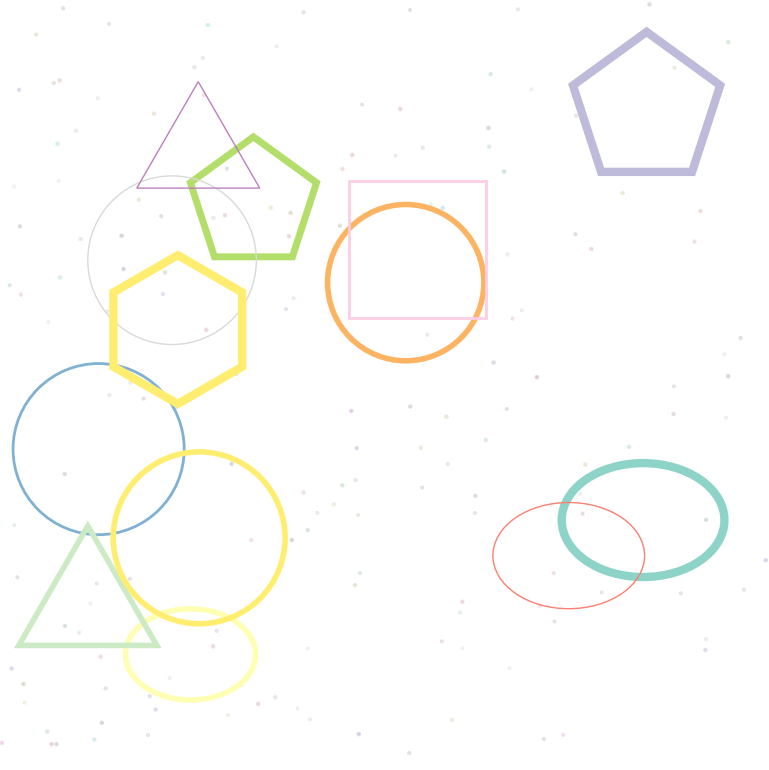[{"shape": "oval", "thickness": 3, "radius": 0.53, "center": [0.835, 0.325]}, {"shape": "oval", "thickness": 2, "radius": 0.42, "center": [0.247, 0.15]}, {"shape": "pentagon", "thickness": 3, "radius": 0.5, "center": [0.84, 0.858]}, {"shape": "oval", "thickness": 0.5, "radius": 0.49, "center": [0.739, 0.278]}, {"shape": "circle", "thickness": 1, "radius": 0.56, "center": [0.128, 0.417]}, {"shape": "circle", "thickness": 2, "radius": 0.51, "center": [0.527, 0.633]}, {"shape": "pentagon", "thickness": 2.5, "radius": 0.43, "center": [0.329, 0.736]}, {"shape": "square", "thickness": 1, "radius": 0.45, "center": [0.542, 0.676]}, {"shape": "circle", "thickness": 0.5, "radius": 0.55, "center": [0.223, 0.662]}, {"shape": "triangle", "thickness": 0.5, "radius": 0.46, "center": [0.257, 0.802]}, {"shape": "triangle", "thickness": 2, "radius": 0.52, "center": [0.114, 0.214]}, {"shape": "circle", "thickness": 2, "radius": 0.56, "center": [0.259, 0.302]}, {"shape": "hexagon", "thickness": 3, "radius": 0.48, "center": [0.231, 0.572]}]